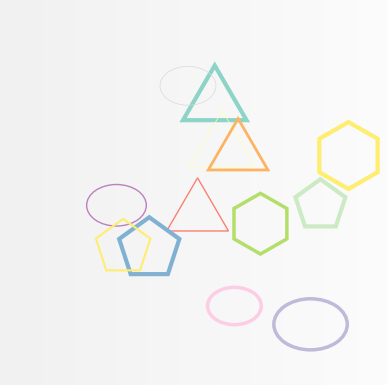[{"shape": "triangle", "thickness": 3, "radius": 0.47, "center": [0.554, 0.735]}, {"shape": "triangle", "thickness": 0.5, "radius": 0.49, "center": [0.574, 0.616]}, {"shape": "oval", "thickness": 2.5, "radius": 0.47, "center": [0.801, 0.158]}, {"shape": "triangle", "thickness": 1, "radius": 0.46, "center": [0.51, 0.446]}, {"shape": "pentagon", "thickness": 3, "radius": 0.41, "center": [0.385, 0.354]}, {"shape": "triangle", "thickness": 2, "radius": 0.44, "center": [0.614, 0.603]}, {"shape": "hexagon", "thickness": 2.5, "radius": 0.39, "center": [0.672, 0.419]}, {"shape": "oval", "thickness": 2.5, "radius": 0.35, "center": [0.605, 0.205]}, {"shape": "oval", "thickness": 0.5, "radius": 0.36, "center": [0.485, 0.777]}, {"shape": "oval", "thickness": 1, "radius": 0.38, "center": [0.301, 0.467]}, {"shape": "pentagon", "thickness": 3, "radius": 0.34, "center": [0.827, 0.467]}, {"shape": "pentagon", "thickness": 1.5, "radius": 0.37, "center": [0.318, 0.358]}, {"shape": "hexagon", "thickness": 3, "radius": 0.43, "center": [0.899, 0.596]}]